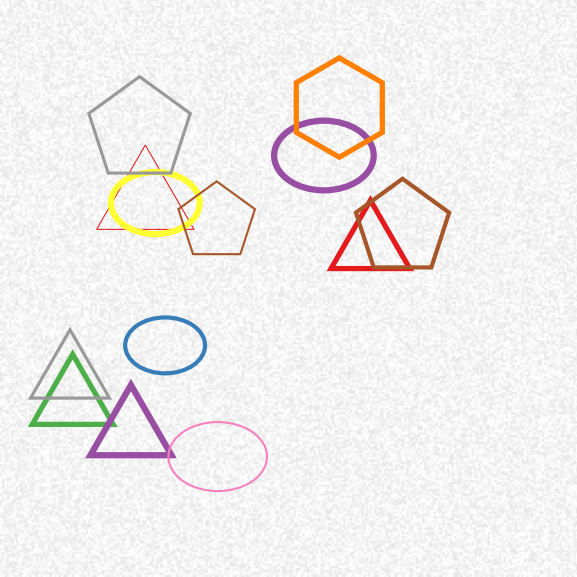[{"shape": "triangle", "thickness": 0.5, "radius": 0.49, "center": [0.252, 0.651]}, {"shape": "triangle", "thickness": 2.5, "radius": 0.39, "center": [0.641, 0.573]}, {"shape": "oval", "thickness": 2, "radius": 0.35, "center": [0.286, 0.401]}, {"shape": "triangle", "thickness": 2.5, "radius": 0.4, "center": [0.126, 0.305]}, {"shape": "triangle", "thickness": 3, "radius": 0.41, "center": [0.227, 0.251]}, {"shape": "oval", "thickness": 3, "radius": 0.43, "center": [0.561, 0.73]}, {"shape": "hexagon", "thickness": 2.5, "radius": 0.43, "center": [0.588, 0.813]}, {"shape": "oval", "thickness": 3, "radius": 0.38, "center": [0.269, 0.648]}, {"shape": "pentagon", "thickness": 1, "radius": 0.35, "center": [0.375, 0.615]}, {"shape": "pentagon", "thickness": 2, "radius": 0.42, "center": [0.697, 0.605]}, {"shape": "oval", "thickness": 1, "radius": 0.43, "center": [0.377, 0.209]}, {"shape": "triangle", "thickness": 1.5, "radius": 0.39, "center": [0.121, 0.349]}, {"shape": "pentagon", "thickness": 1.5, "radius": 0.46, "center": [0.242, 0.774]}]